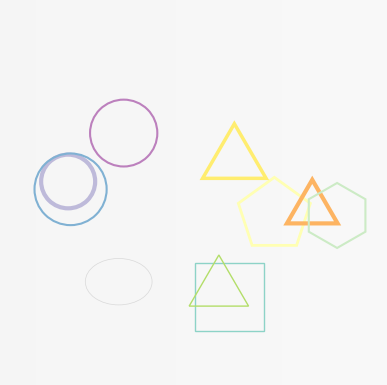[{"shape": "square", "thickness": 1, "radius": 0.44, "center": [0.592, 0.228]}, {"shape": "pentagon", "thickness": 2, "radius": 0.49, "center": [0.708, 0.442]}, {"shape": "circle", "thickness": 3, "radius": 0.35, "center": [0.176, 0.529]}, {"shape": "circle", "thickness": 1.5, "radius": 0.47, "center": [0.182, 0.508]}, {"shape": "triangle", "thickness": 3, "radius": 0.38, "center": [0.806, 0.457]}, {"shape": "triangle", "thickness": 1, "radius": 0.44, "center": [0.565, 0.249]}, {"shape": "oval", "thickness": 0.5, "radius": 0.43, "center": [0.306, 0.268]}, {"shape": "circle", "thickness": 1.5, "radius": 0.43, "center": [0.319, 0.654]}, {"shape": "hexagon", "thickness": 1.5, "radius": 0.42, "center": [0.87, 0.44]}, {"shape": "triangle", "thickness": 2.5, "radius": 0.47, "center": [0.605, 0.584]}]